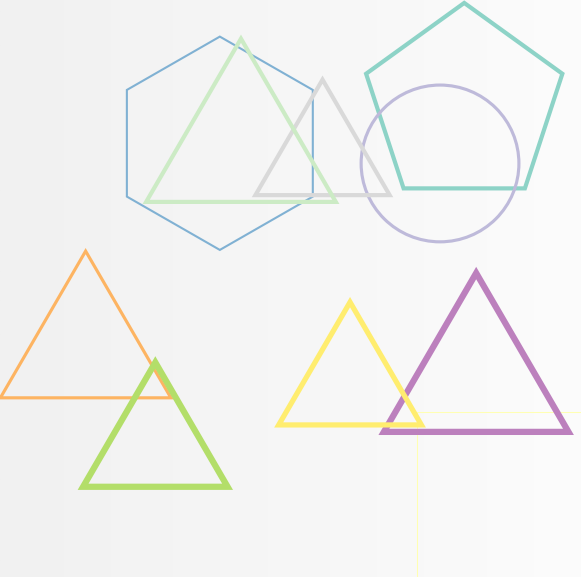[{"shape": "pentagon", "thickness": 2, "radius": 0.89, "center": [0.799, 0.817]}, {"shape": "square", "thickness": 0.5, "radius": 0.91, "center": [0.9, 0.104]}, {"shape": "circle", "thickness": 1.5, "radius": 0.68, "center": [0.757, 0.716]}, {"shape": "hexagon", "thickness": 1, "radius": 0.92, "center": [0.378, 0.751]}, {"shape": "triangle", "thickness": 1.5, "radius": 0.85, "center": [0.147, 0.395]}, {"shape": "triangle", "thickness": 3, "radius": 0.72, "center": [0.267, 0.228]}, {"shape": "triangle", "thickness": 2, "radius": 0.67, "center": [0.555, 0.728]}, {"shape": "triangle", "thickness": 3, "radius": 0.92, "center": [0.819, 0.343]}, {"shape": "triangle", "thickness": 2, "radius": 0.94, "center": [0.415, 0.744]}, {"shape": "triangle", "thickness": 2.5, "radius": 0.71, "center": [0.602, 0.334]}]